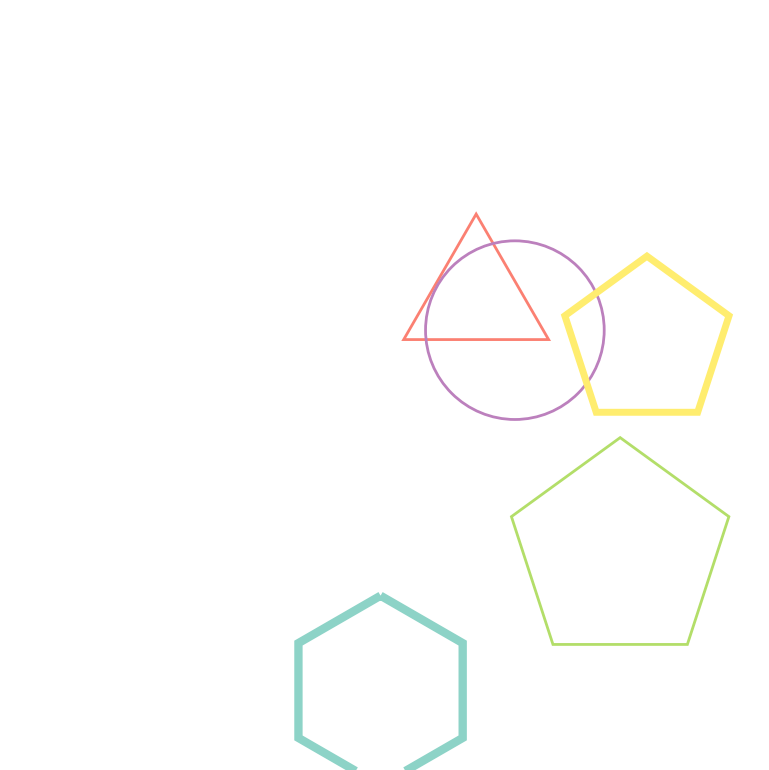[{"shape": "hexagon", "thickness": 3, "radius": 0.62, "center": [0.494, 0.103]}, {"shape": "triangle", "thickness": 1, "radius": 0.54, "center": [0.618, 0.613]}, {"shape": "pentagon", "thickness": 1, "radius": 0.74, "center": [0.805, 0.283]}, {"shape": "circle", "thickness": 1, "radius": 0.58, "center": [0.669, 0.571]}, {"shape": "pentagon", "thickness": 2.5, "radius": 0.56, "center": [0.84, 0.555]}]